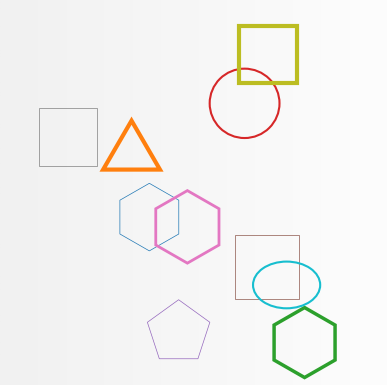[{"shape": "hexagon", "thickness": 0.5, "radius": 0.44, "center": [0.385, 0.436]}, {"shape": "triangle", "thickness": 3, "radius": 0.42, "center": [0.339, 0.602]}, {"shape": "hexagon", "thickness": 2.5, "radius": 0.45, "center": [0.786, 0.11]}, {"shape": "circle", "thickness": 1.5, "radius": 0.45, "center": [0.631, 0.732]}, {"shape": "pentagon", "thickness": 0.5, "radius": 0.42, "center": [0.461, 0.137]}, {"shape": "square", "thickness": 0.5, "radius": 0.41, "center": [0.689, 0.307]}, {"shape": "hexagon", "thickness": 2, "radius": 0.47, "center": [0.484, 0.411]}, {"shape": "square", "thickness": 0.5, "radius": 0.37, "center": [0.176, 0.644]}, {"shape": "square", "thickness": 3, "radius": 0.37, "center": [0.691, 0.859]}, {"shape": "oval", "thickness": 1.5, "radius": 0.43, "center": [0.74, 0.26]}]